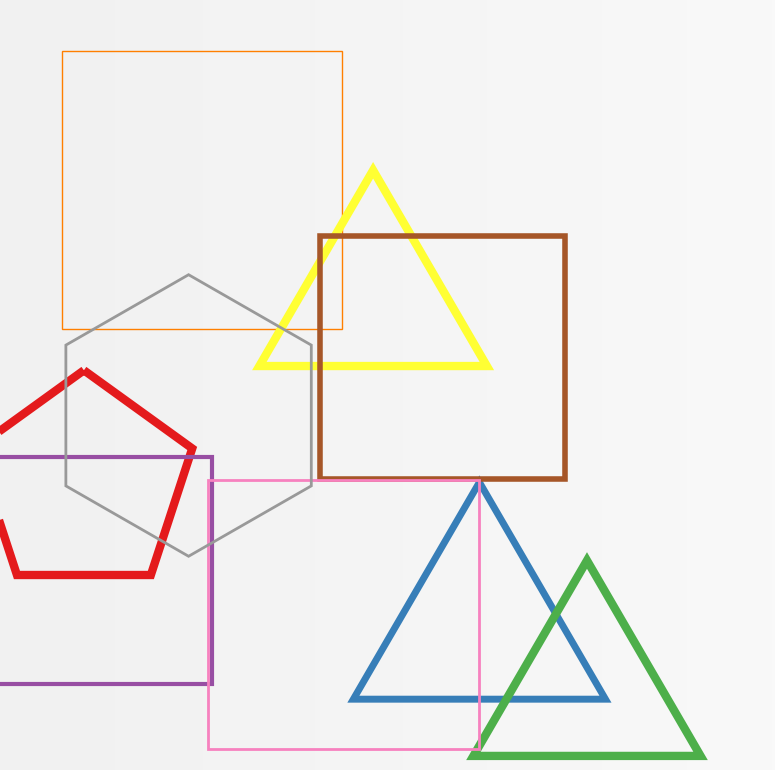[{"shape": "pentagon", "thickness": 3, "radius": 0.73, "center": [0.108, 0.372]}, {"shape": "triangle", "thickness": 2.5, "radius": 0.94, "center": [0.619, 0.186]}, {"shape": "triangle", "thickness": 3, "radius": 0.85, "center": [0.757, 0.103]}, {"shape": "square", "thickness": 1.5, "radius": 0.74, "center": [0.125, 0.259]}, {"shape": "square", "thickness": 0.5, "radius": 0.9, "center": [0.26, 0.753]}, {"shape": "triangle", "thickness": 3, "radius": 0.85, "center": [0.481, 0.609]}, {"shape": "square", "thickness": 2, "radius": 0.79, "center": [0.571, 0.536]}, {"shape": "square", "thickness": 1, "radius": 0.87, "center": [0.443, 0.202]}, {"shape": "hexagon", "thickness": 1, "radius": 0.91, "center": [0.243, 0.46]}]